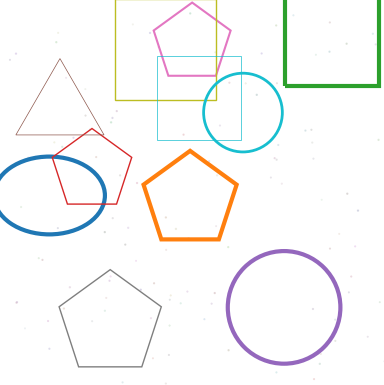[{"shape": "oval", "thickness": 3, "radius": 0.72, "center": [0.128, 0.492]}, {"shape": "pentagon", "thickness": 3, "radius": 0.64, "center": [0.494, 0.481]}, {"shape": "square", "thickness": 3, "radius": 0.61, "center": [0.862, 0.898]}, {"shape": "pentagon", "thickness": 1, "radius": 0.54, "center": [0.239, 0.558]}, {"shape": "circle", "thickness": 3, "radius": 0.73, "center": [0.738, 0.202]}, {"shape": "triangle", "thickness": 0.5, "radius": 0.66, "center": [0.156, 0.716]}, {"shape": "pentagon", "thickness": 1.5, "radius": 0.53, "center": [0.499, 0.888]}, {"shape": "pentagon", "thickness": 1, "radius": 0.7, "center": [0.286, 0.16]}, {"shape": "square", "thickness": 1, "radius": 0.65, "center": [0.43, 0.872]}, {"shape": "square", "thickness": 0.5, "radius": 0.55, "center": [0.517, 0.746]}, {"shape": "circle", "thickness": 2, "radius": 0.51, "center": [0.631, 0.708]}]